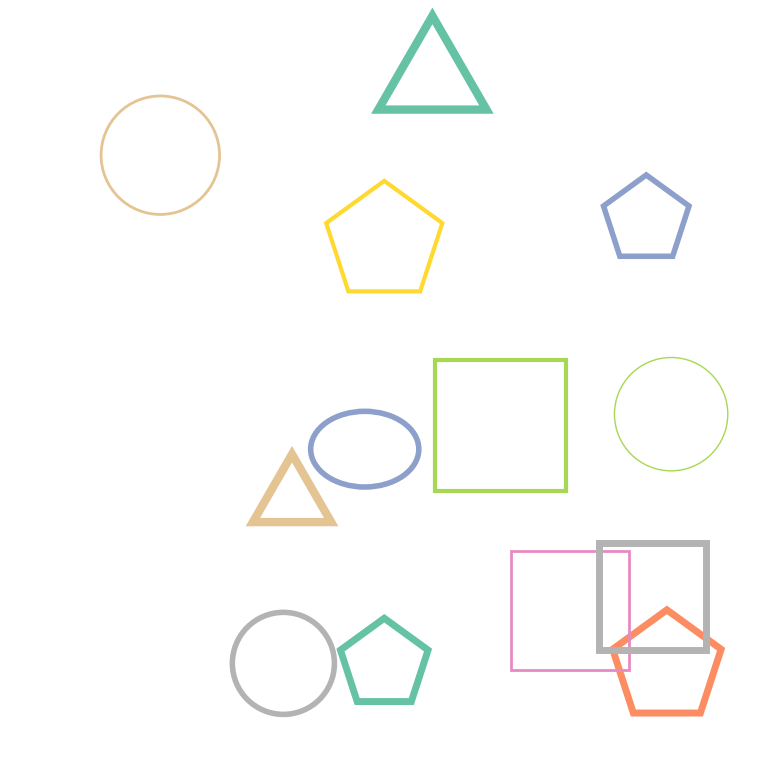[{"shape": "triangle", "thickness": 3, "radius": 0.41, "center": [0.562, 0.898]}, {"shape": "pentagon", "thickness": 2.5, "radius": 0.3, "center": [0.499, 0.137]}, {"shape": "pentagon", "thickness": 2.5, "radius": 0.37, "center": [0.866, 0.134]}, {"shape": "pentagon", "thickness": 2, "radius": 0.29, "center": [0.839, 0.714]}, {"shape": "oval", "thickness": 2, "radius": 0.35, "center": [0.474, 0.417]}, {"shape": "square", "thickness": 1, "radius": 0.38, "center": [0.741, 0.207]}, {"shape": "circle", "thickness": 0.5, "radius": 0.37, "center": [0.872, 0.462]}, {"shape": "square", "thickness": 1.5, "radius": 0.43, "center": [0.65, 0.448]}, {"shape": "pentagon", "thickness": 1.5, "radius": 0.4, "center": [0.499, 0.686]}, {"shape": "circle", "thickness": 1, "radius": 0.38, "center": [0.208, 0.798]}, {"shape": "triangle", "thickness": 3, "radius": 0.29, "center": [0.379, 0.351]}, {"shape": "circle", "thickness": 2, "radius": 0.33, "center": [0.368, 0.138]}, {"shape": "square", "thickness": 2.5, "radius": 0.35, "center": [0.848, 0.225]}]